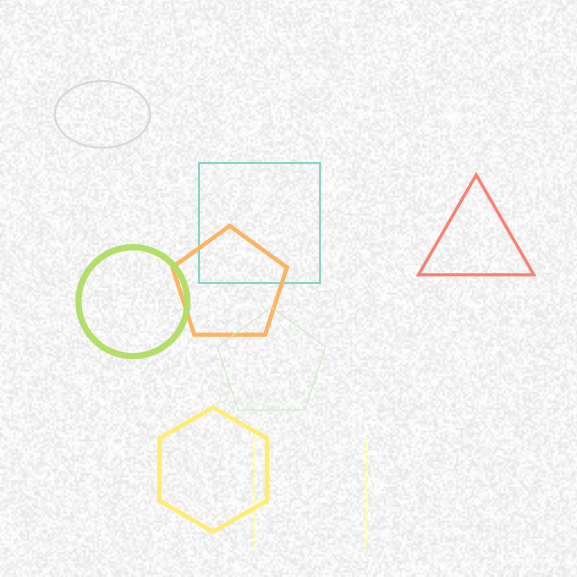[{"shape": "square", "thickness": 1, "radius": 0.52, "center": [0.449, 0.613]}, {"shape": "square", "thickness": 0.5, "radius": 0.48, "center": [0.537, 0.145]}, {"shape": "triangle", "thickness": 1.5, "radius": 0.58, "center": [0.825, 0.581]}, {"shape": "pentagon", "thickness": 2, "radius": 0.52, "center": [0.398, 0.504]}, {"shape": "circle", "thickness": 3, "radius": 0.47, "center": [0.23, 0.477]}, {"shape": "oval", "thickness": 1, "radius": 0.41, "center": [0.177, 0.801]}, {"shape": "pentagon", "thickness": 0.5, "radius": 0.49, "center": [0.47, 0.369]}, {"shape": "hexagon", "thickness": 2, "radius": 0.54, "center": [0.369, 0.186]}]